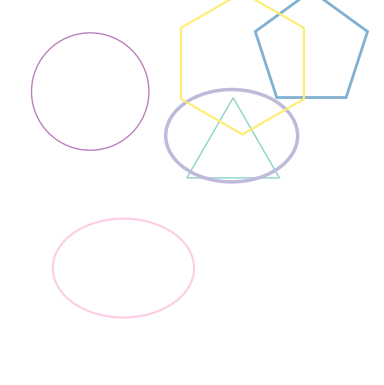[{"shape": "triangle", "thickness": 1, "radius": 0.69, "center": [0.606, 0.607]}, {"shape": "oval", "thickness": 2.5, "radius": 0.86, "center": [0.602, 0.647]}, {"shape": "pentagon", "thickness": 2, "radius": 0.77, "center": [0.809, 0.871]}, {"shape": "oval", "thickness": 1.5, "radius": 0.92, "center": [0.321, 0.304]}, {"shape": "circle", "thickness": 1, "radius": 0.76, "center": [0.234, 0.762]}, {"shape": "hexagon", "thickness": 1.5, "radius": 0.92, "center": [0.63, 0.835]}]